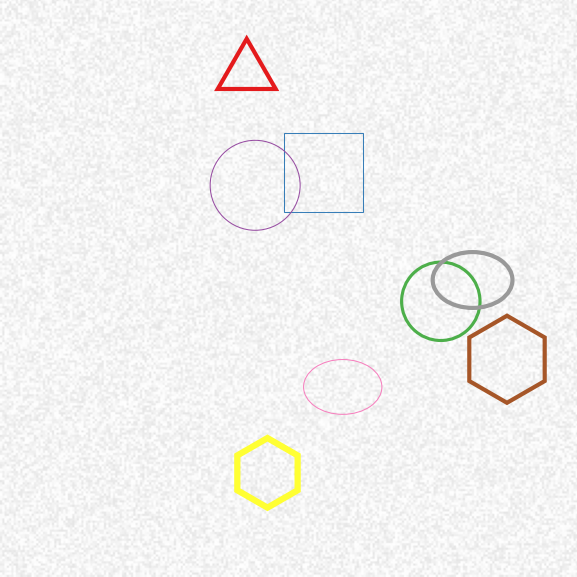[{"shape": "triangle", "thickness": 2, "radius": 0.29, "center": [0.427, 0.874]}, {"shape": "square", "thickness": 0.5, "radius": 0.34, "center": [0.559, 0.701]}, {"shape": "circle", "thickness": 1.5, "radius": 0.34, "center": [0.763, 0.477]}, {"shape": "circle", "thickness": 0.5, "radius": 0.39, "center": [0.442, 0.678]}, {"shape": "hexagon", "thickness": 3, "radius": 0.3, "center": [0.463, 0.18]}, {"shape": "hexagon", "thickness": 2, "radius": 0.38, "center": [0.878, 0.377]}, {"shape": "oval", "thickness": 0.5, "radius": 0.34, "center": [0.593, 0.329]}, {"shape": "oval", "thickness": 2, "radius": 0.35, "center": [0.818, 0.514]}]